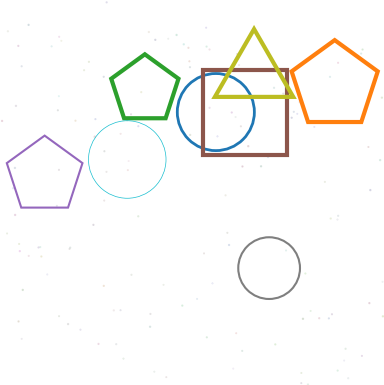[{"shape": "circle", "thickness": 2, "radius": 0.5, "center": [0.561, 0.709]}, {"shape": "pentagon", "thickness": 3, "radius": 0.59, "center": [0.869, 0.778]}, {"shape": "pentagon", "thickness": 3, "radius": 0.46, "center": [0.376, 0.767]}, {"shape": "pentagon", "thickness": 1.5, "radius": 0.52, "center": [0.116, 0.544]}, {"shape": "square", "thickness": 3, "radius": 0.55, "center": [0.636, 0.708]}, {"shape": "circle", "thickness": 1.5, "radius": 0.4, "center": [0.699, 0.304]}, {"shape": "triangle", "thickness": 3, "radius": 0.59, "center": [0.66, 0.807]}, {"shape": "circle", "thickness": 0.5, "radius": 0.5, "center": [0.331, 0.586]}]